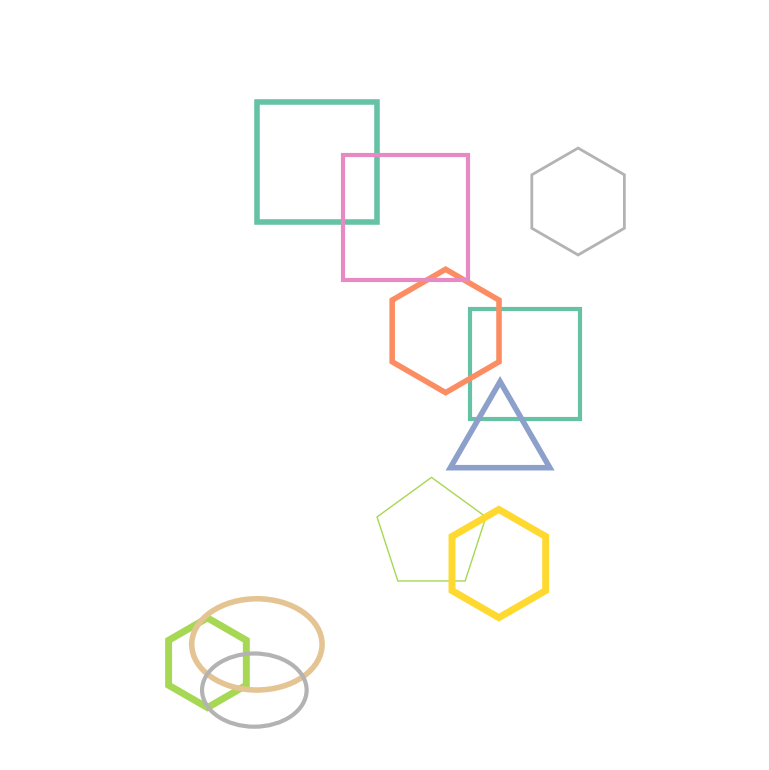[{"shape": "square", "thickness": 1.5, "radius": 0.36, "center": [0.682, 0.527]}, {"shape": "square", "thickness": 2, "radius": 0.39, "center": [0.412, 0.79]}, {"shape": "hexagon", "thickness": 2, "radius": 0.4, "center": [0.579, 0.57]}, {"shape": "triangle", "thickness": 2, "radius": 0.37, "center": [0.649, 0.43]}, {"shape": "square", "thickness": 1.5, "radius": 0.41, "center": [0.527, 0.718]}, {"shape": "hexagon", "thickness": 2.5, "radius": 0.29, "center": [0.269, 0.139]}, {"shape": "pentagon", "thickness": 0.5, "radius": 0.37, "center": [0.56, 0.306]}, {"shape": "hexagon", "thickness": 2.5, "radius": 0.35, "center": [0.648, 0.268]}, {"shape": "oval", "thickness": 2, "radius": 0.42, "center": [0.334, 0.163]}, {"shape": "oval", "thickness": 1.5, "radius": 0.34, "center": [0.33, 0.104]}, {"shape": "hexagon", "thickness": 1, "radius": 0.35, "center": [0.751, 0.738]}]